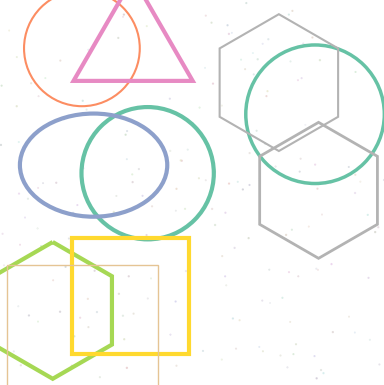[{"shape": "circle", "thickness": 3, "radius": 0.86, "center": [0.384, 0.55]}, {"shape": "circle", "thickness": 2.5, "radius": 0.9, "center": [0.818, 0.703]}, {"shape": "circle", "thickness": 1.5, "radius": 0.75, "center": [0.213, 0.874]}, {"shape": "oval", "thickness": 3, "radius": 0.96, "center": [0.243, 0.571]}, {"shape": "triangle", "thickness": 3, "radius": 0.89, "center": [0.346, 0.879]}, {"shape": "hexagon", "thickness": 3, "radius": 0.89, "center": [0.137, 0.194]}, {"shape": "square", "thickness": 3, "radius": 0.76, "center": [0.339, 0.231]}, {"shape": "square", "thickness": 1, "radius": 0.98, "center": [0.214, 0.115]}, {"shape": "hexagon", "thickness": 1.5, "radius": 0.89, "center": [0.724, 0.785]}, {"shape": "hexagon", "thickness": 2, "radius": 0.88, "center": [0.827, 0.506]}]